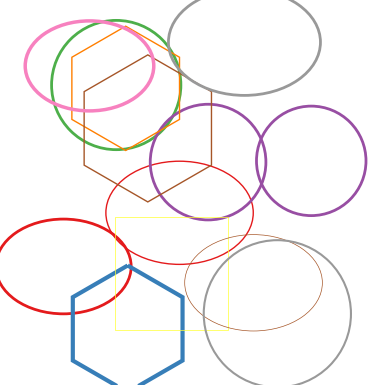[{"shape": "oval", "thickness": 1, "radius": 0.96, "center": [0.466, 0.447]}, {"shape": "oval", "thickness": 2, "radius": 0.88, "center": [0.165, 0.308]}, {"shape": "hexagon", "thickness": 3, "radius": 0.82, "center": [0.332, 0.146]}, {"shape": "circle", "thickness": 2, "radius": 0.84, "center": [0.302, 0.779]}, {"shape": "circle", "thickness": 2, "radius": 0.75, "center": [0.54, 0.579]}, {"shape": "circle", "thickness": 2, "radius": 0.71, "center": [0.808, 0.582]}, {"shape": "hexagon", "thickness": 1, "radius": 0.81, "center": [0.326, 0.771]}, {"shape": "square", "thickness": 0.5, "radius": 0.73, "center": [0.446, 0.289]}, {"shape": "hexagon", "thickness": 1, "radius": 0.95, "center": [0.384, 0.666]}, {"shape": "oval", "thickness": 0.5, "radius": 0.89, "center": [0.659, 0.265]}, {"shape": "oval", "thickness": 2.5, "radius": 0.83, "center": [0.232, 0.829]}, {"shape": "circle", "thickness": 1.5, "radius": 0.96, "center": [0.72, 0.185]}, {"shape": "oval", "thickness": 2, "radius": 0.99, "center": [0.635, 0.89]}]